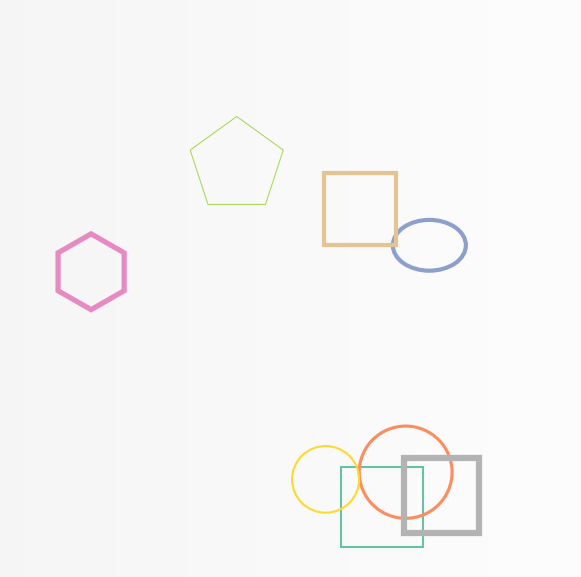[{"shape": "square", "thickness": 1, "radius": 0.35, "center": [0.657, 0.121]}, {"shape": "circle", "thickness": 1.5, "radius": 0.4, "center": [0.698, 0.181]}, {"shape": "oval", "thickness": 2, "radius": 0.31, "center": [0.739, 0.574]}, {"shape": "hexagon", "thickness": 2.5, "radius": 0.33, "center": [0.157, 0.529]}, {"shape": "pentagon", "thickness": 0.5, "radius": 0.42, "center": [0.407, 0.713]}, {"shape": "circle", "thickness": 1, "radius": 0.29, "center": [0.56, 0.169]}, {"shape": "square", "thickness": 2, "radius": 0.31, "center": [0.619, 0.637]}, {"shape": "square", "thickness": 3, "radius": 0.32, "center": [0.759, 0.141]}]